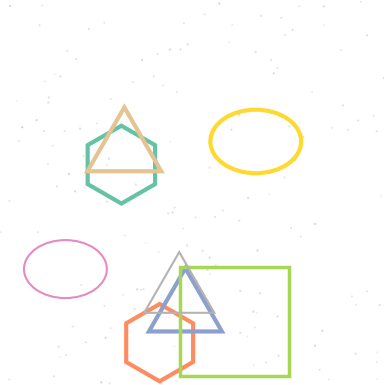[{"shape": "hexagon", "thickness": 3, "radius": 0.51, "center": [0.315, 0.572]}, {"shape": "hexagon", "thickness": 3, "radius": 0.5, "center": [0.415, 0.11]}, {"shape": "triangle", "thickness": 3, "radius": 0.55, "center": [0.482, 0.194]}, {"shape": "oval", "thickness": 1.5, "radius": 0.54, "center": [0.17, 0.301]}, {"shape": "square", "thickness": 2.5, "radius": 0.71, "center": [0.608, 0.165]}, {"shape": "oval", "thickness": 3, "radius": 0.59, "center": [0.664, 0.633]}, {"shape": "triangle", "thickness": 3, "radius": 0.55, "center": [0.323, 0.611]}, {"shape": "triangle", "thickness": 1.5, "radius": 0.53, "center": [0.466, 0.24]}]